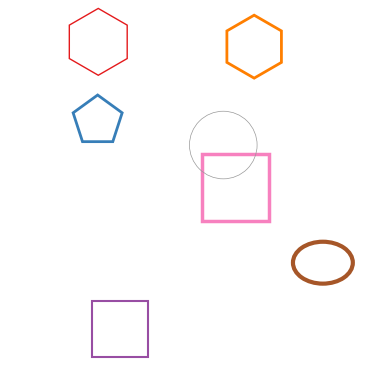[{"shape": "hexagon", "thickness": 1, "radius": 0.43, "center": [0.255, 0.891]}, {"shape": "pentagon", "thickness": 2, "radius": 0.33, "center": [0.254, 0.686]}, {"shape": "square", "thickness": 1.5, "radius": 0.36, "center": [0.312, 0.146]}, {"shape": "hexagon", "thickness": 2, "radius": 0.41, "center": [0.66, 0.879]}, {"shape": "oval", "thickness": 3, "radius": 0.39, "center": [0.839, 0.318]}, {"shape": "square", "thickness": 2.5, "radius": 0.43, "center": [0.611, 0.514]}, {"shape": "circle", "thickness": 0.5, "radius": 0.44, "center": [0.58, 0.623]}]